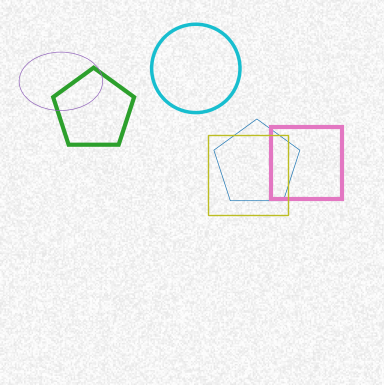[{"shape": "pentagon", "thickness": 0.5, "radius": 0.59, "center": [0.667, 0.574]}, {"shape": "pentagon", "thickness": 3, "radius": 0.55, "center": [0.243, 0.714]}, {"shape": "oval", "thickness": 0.5, "radius": 0.54, "center": [0.158, 0.789]}, {"shape": "square", "thickness": 3, "radius": 0.46, "center": [0.796, 0.577]}, {"shape": "square", "thickness": 1, "radius": 0.52, "center": [0.645, 0.545]}, {"shape": "circle", "thickness": 2.5, "radius": 0.57, "center": [0.509, 0.822]}]